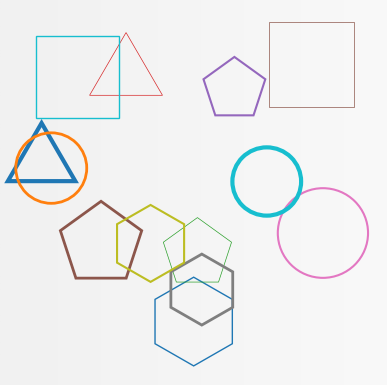[{"shape": "hexagon", "thickness": 1, "radius": 0.58, "center": [0.5, 0.165]}, {"shape": "triangle", "thickness": 3, "radius": 0.5, "center": [0.107, 0.58]}, {"shape": "circle", "thickness": 2, "radius": 0.46, "center": [0.132, 0.563]}, {"shape": "pentagon", "thickness": 0.5, "radius": 0.46, "center": [0.51, 0.342]}, {"shape": "triangle", "thickness": 0.5, "radius": 0.54, "center": [0.325, 0.807]}, {"shape": "pentagon", "thickness": 1.5, "radius": 0.42, "center": [0.605, 0.768]}, {"shape": "square", "thickness": 0.5, "radius": 0.55, "center": [0.804, 0.833]}, {"shape": "pentagon", "thickness": 2, "radius": 0.55, "center": [0.261, 0.367]}, {"shape": "circle", "thickness": 1.5, "radius": 0.58, "center": [0.833, 0.395]}, {"shape": "hexagon", "thickness": 2, "radius": 0.46, "center": [0.521, 0.248]}, {"shape": "hexagon", "thickness": 1.5, "radius": 0.5, "center": [0.389, 0.368]}, {"shape": "square", "thickness": 1, "radius": 0.53, "center": [0.2, 0.801]}, {"shape": "circle", "thickness": 3, "radius": 0.44, "center": [0.688, 0.529]}]